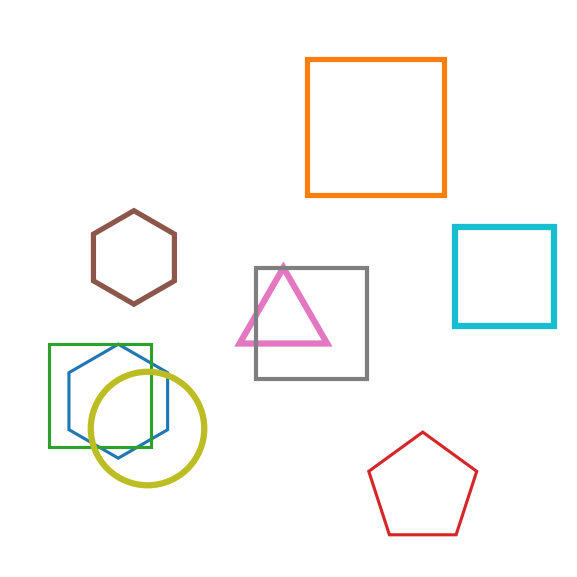[{"shape": "hexagon", "thickness": 1.5, "radius": 0.49, "center": [0.205, 0.304]}, {"shape": "square", "thickness": 2.5, "radius": 0.59, "center": [0.65, 0.779]}, {"shape": "square", "thickness": 1.5, "radius": 0.44, "center": [0.173, 0.314]}, {"shape": "pentagon", "thickness": 1.5, "radius": 0.49, "center": [0.732, 0.153]}, {"shape": "hexagon", "thickness": 2.5, "radius": 0.4, "center": [0.232, 0.553]}, {"shape": "triangle", "thickness": 3, "radius": 0.44, "center": [0.491, 0.448]}, {"shape": "square", "thickness": 2, "radius": 0.48, "center": [0.54, 0.439]}, {"shape": "circle", "thickness": 3, "radius": 0.49, "center": [0.255, 0.257]}, {"shape": "square", "thickness": 3, "radius": 0.43, "center": [0.874, 0.521]}]